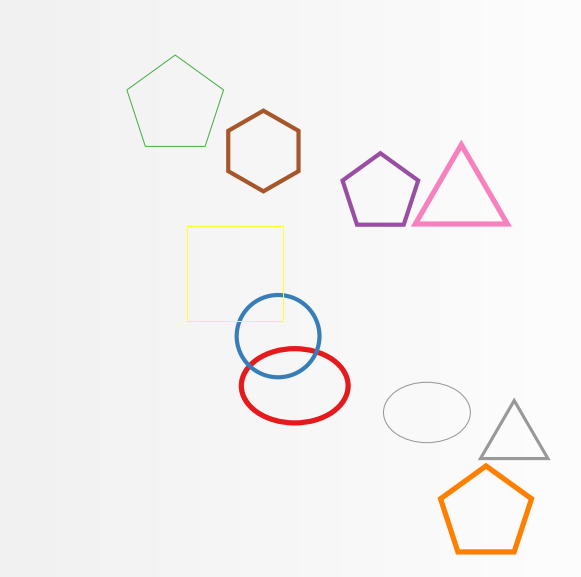[{"shape": "oval", "thickness": 2.5, "radius": 0.46, "center": [0.507, 0.331]}, {"shape": "circle", "thickness": 2, "radius": 0.36, "center": [0.478, 0.417]}, {"shape": "pentagon", "thickness": 0.5, "radius": 0.44, "center": [0.301, 0.816]}, {"shape": "pentagon", "thickness": 2, "radius": 0.34, "center": [0.654, 0.665]}, {"shape": "pentagon", "thickness": 2.5, "radius": 0.41, "center": [0.836, 0.11]}, {"shape": "square", "thickness": 0.5, "radius": 0.41, "center": [0.405, 0.525]}, {"shape": "hexagon", "thickness": 2, "radius": 0.35, "center": [0.453, 0.738]}, {"shape": "triangle", "thickness": 2.5, "radius": 0.46, "center": [0.794, 0.657]}, {"shape": "triangle", "thickness": 1.5, "radius": 0.33, "center": [0.885, 0.239]}, {"shape": "oval", "thickness": 0.5, "radius": 0.37, "center": [0.735, 0.285]}]